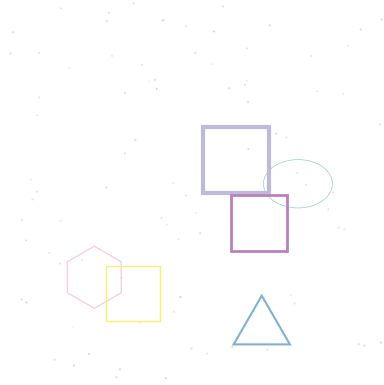[{"shape": "oval", "thickness": 0.5, "radius": 0.45, "center": [0.774, 0.523]}, {"shape": "square", "thickness": 3, "radius": 0.43, "center": [0.613, 0.584]}, {"shape": "triangle", "thickness": 1.5, "radius": 0.42, "center": [0.68, 0.148]}, {"shape": "hexagon", "thickness": 1, "radius": 0.4, "center": [0.245, 0.28]}, {"shape": "square", "thickness": 2, "radius": 0.36, "center": [0.673, 0.42]}, {"shape": "square", "thickness": 1, "radius": 0.35, "center": [0.345, 0.238]}]